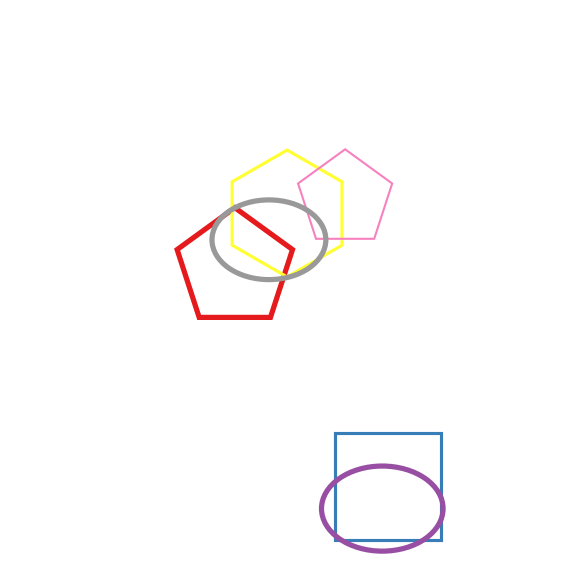[{"shape": "pentagon", "thickness": 2.5, "radius": 0.53, "center": [0.407, 0.535]}, {"shape": "square", "thickness": 1.5, "radius": 0.46, "center": [0.672, 0.157]}, {"shape": "oval", "thickness": 2.5, "radius": 0.53, "center": [0.662, 0.118]}, {"shape": "hexagon", "thickness": 1.5, "radius": 0.55, "center": [0.497, 0.629]}, {"shape": "pentagon", "thickness": 1, "radius": 0.43, "center": [0.598, 0.655]}, {"shape": "oval", "thickness": 2.5, "radius": 0.49, "center": [0.466, 0.584]}]